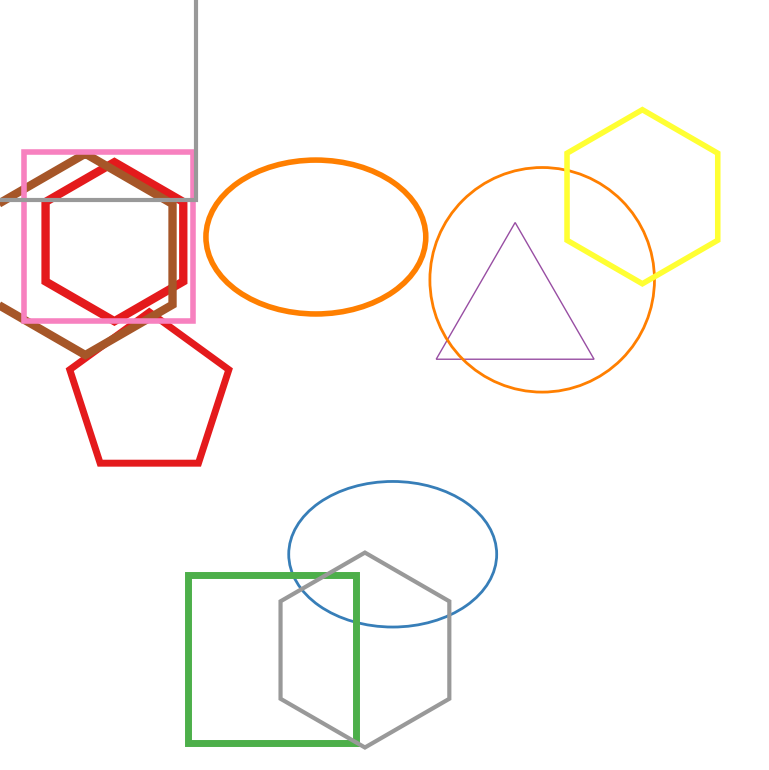[{"shape": "pentagon", "thickness": 2.5, "radius": 0.54, "center": [0.194, 0.486]}, {"shape": "hexagon", "thickness": 3, "radius": 0.52, "center": [0.149, 0.686]}, {"shape": "oval", "thickness": 1, "radius": 0.68, "center": [0.51, 0.28]}, {"shape": "square", "thickness": 2.5, "radius": 0.55, "center": [0.353, 0.144]}, {"shape": "triangle", "thickness": 0.5, "radius": 0.59, "center": [0.669, 0.593]}, {"shape": "circle", "thickness": 1, "radius": 0.73, "center": [0.704, 0.637]}, {"shape": "oval", "thickness": 2, "radius": 0.71, "center": [0.41, 0.692]}, {"shape": "hexagon", "thickness": 2, "radius": 0.57, "center": [0.834, 0.745]}, {"shape": "hexagon", "thickness": 3, "radius": 0.65, "center": [0.111, 0.67]}, {"shape": "square", "thickness": 2, "radius": 0.55, "center": [0.141, 0.693]}, {"shape": "hexagon", "thickness": 1.5, "radius": 0.63, "center": [0.474, 0.156]}, {"shape": "square", "thickness": 1.5, "radius": 0.72, "center": [0.11, 0.884]}]